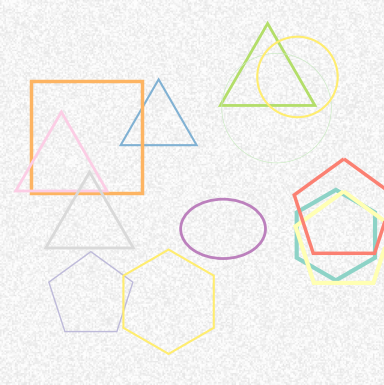[{"shape": "hexagon", "thickness": 3, "radius": 0.59, "center": [0.872, 0.389]}, {"shape": "pentagon", "thickness": 3, "radius": 0.66, "center": [0.893, 0.371]}, {"shape": "pentagon", "thickness": 1, "radius": 0.57, "center": [0.236, 0.232]}, {"shape": "pentagon", "thickness": 2.5, "radius": 0.68, "center": [0.893, 0.452]}, {"shape": "triangle", "thickness": 1.5, "radius": 0.57, "center": [0.412, 0.68]}, {"shape": "square", "thickness": 2.5, "radius": 0.72, "center": [0.224, 0.644]}, {"shape": "triangle", "thickness": 2, "radius": 0.71, "center": [0.695, 0.797]}, {"shape": "triangle", "thickness": 2, "radius": 0.68, "center": [0.159, 0.572]}, {"shape": "triangle", "thickness": 2, "radius": 0.66, "center": [0.233, 0.422]}, {"shape": "oval", "thickness": 2, "radius": 0.55, "center": [0.579, 0.406]}, {"shape": "circle", "thickness": 0.5, "radius": 0.71, "center": [0.718, 0.719]}, {"shape": "hexagon", "thickness": 1.5, "radius": 0.68, "center": [0.438, 0.216]}, {"shape": "circle", "thickness": 1.5, "radius": 0.52, "center": [0.773, 0.8]}]